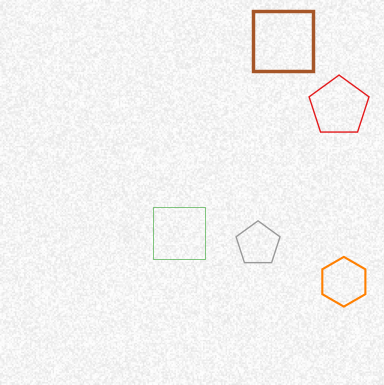[{"shape": "pentagon", "thickness": 1, "radius": 0.41, "center": [0.881, 0.723]}, {"shape": "square", "thickness": 0.5, "radius": 0.34, "center": [0.465, 0.395]}, {"shape": "hexagon", "thickness": 1.5, "radius": 0.32, "center": [0.893, 0.268]}, {"shape": "square", "thickness": 2.5, "radius": 0.39, "center": [0.736, 0.893]}, {"shape": "pentagon", "thickness": 1, "radius": 0.3, "center": [0.67, 0.366]}]